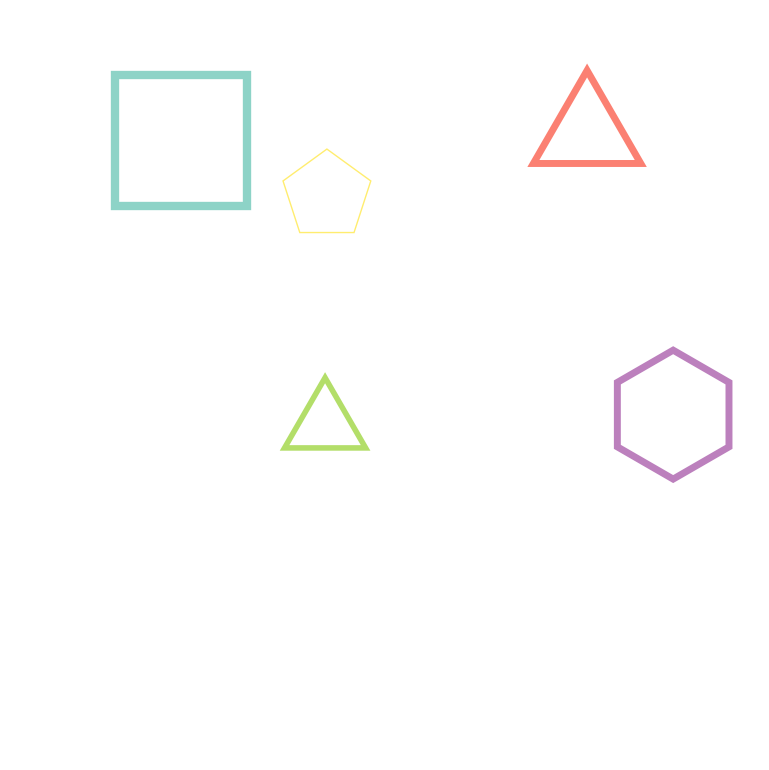[{"shape": "square", "thickness": 3, "radius": 0.43, "center": [0.235, 0.818]}, {"shape": "triangle", "thickness": 2.5, "radius": 0.4, "center": [0.762, 0.828]}, {"shape": "triangle", "thickness": 2, "radius": 0.3, "center": [0.422, 0.449]}, {"shape": "hexagon", "thickness": 2.5, "radius": 0.42, "center": [0.874, 0.462]}, {"shape": "pentagon", "thickness": 0.5, "radius": 0.3, "center": [0.425, 0.746]}]